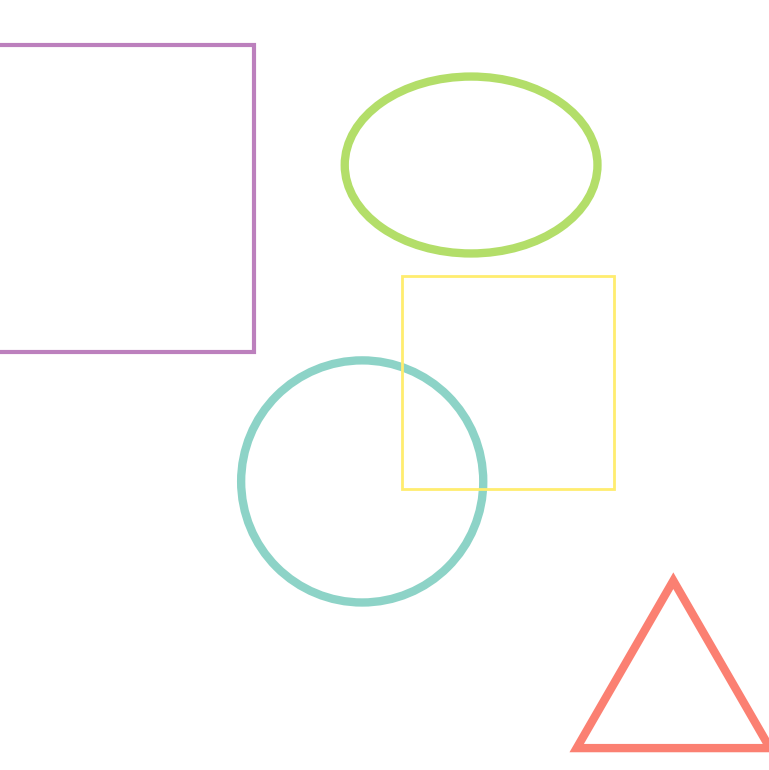[{"shape": "circle", "thickness": 3, "radius": 0.79, "center": [0.47, 0.375]}, {"shape": "triangle", "thickness": 3, "radius": 0.72, "center": [0.874, 0.101]}, {"shape": "oval", "thickness": 3, "radius": 0.82, "center": [0.612, 0.786]}, {"shape": "square", "thickness": 1.5, "radius": 1.0, "center": [0.13, 0.742]}, {"shape": "square", "thickness": 1, "radius": 0.69, "center": [0.659, 0.503]}]